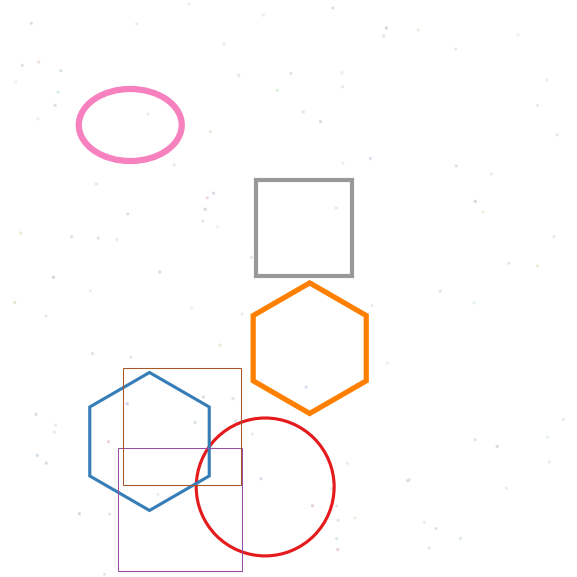[{"shape": "circle", "thickness": 1.5, "radius": 0.6, "center": [0.459, 0.156]}, {"shape": "hexagon", "thickness": 1.5, "radius": 0.6, "center": [0.259, 0.235]}, {"shape": "square", "thickness": 0.5, "radius": 0.53, "center": [0.311, 0.117]}, {"shape": "hexagon", "thickness": 2.5, "radius": 0.57, "center": [0.536, 0.396]}, {"shape": "square", "thickness": 0.5, "radius": 0.51, "center": [0.315, 0.261]}, {"shape": "oval", "thickness": 3, "radius": 0.45, "center": [0.226, 0.783]}, {"shape": "square", "thickness": 2, "radius": 0.42, "center": [0.526, 0.604]}]